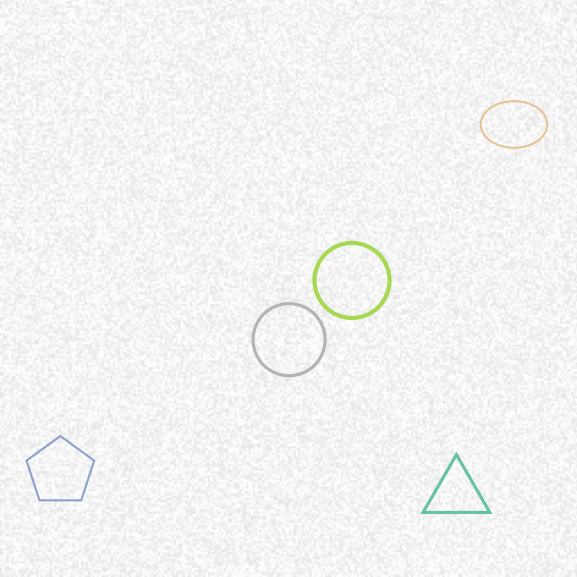[{"shape": "triangle", "thickness": 1.5, "radius": 0.33, "center": [0.79, 0.145]}, {"shape": "pentagon", "thickness": 1, "radius": 0.31, "center": [0.104, 0.183]}, {"shape": "circle", "thickness": 2, "radius": 0.33, "center": [0.61, 0.514]}, {"shape": "oval", "thickness": 1, "radius": 0.29, "center": [0.89, 0.784]}, {"shape": "circle", "thickness": 1.5, "radius": 0.31, "center": [0.501, 0.411]}]